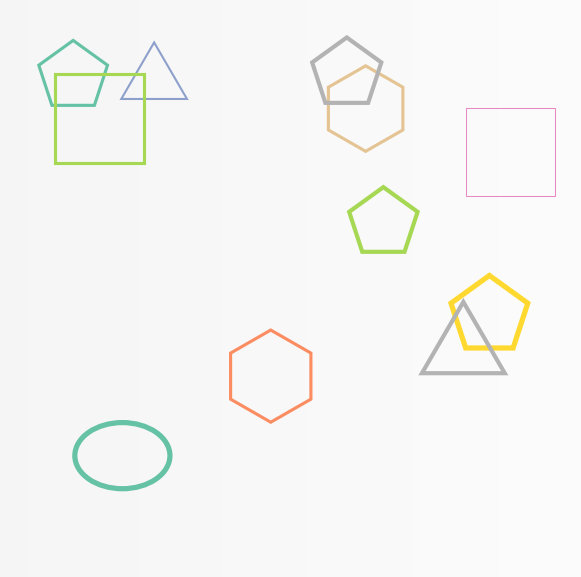[{"shape": "pentagon", "thickness": 1.5, "radius": 0.31, "center": [0.126, 0.867]}, {"shape": "oval", "thickness": 2.5, "radius": 0.41, "center": [0.211, 0.21]}, {"shape": "hexagon", "thickness": 1.5, "radius": 0.4, "center": [0.466, 0.348]}, {"shape": "triangle", "thickness": 1, "radius": 0.33, "center": [0.265, 0.86]}, {"shape": "square", "thickness": 0.5, "radius": 0.38, "center": [0.878, 0.736]}, {"shape": "square", "thickness": 1.5, "radius": 0.38, "center": [0.171, 0.794]}, {"shape": "pentagon", "thickness": 2, "radius": 0.31, "center": [0.66, 0.613]}, {"shape": "pentagon", "thickness": 2.5, "radius": 0.35, "center": [0.842, 0.453]}, {"shape": "hexagon", "thickness": 1.5, "radius": 0.37, "center": [0.629, 0.811]}, {"shape": "pentagon", "thickness": 2, "radius": 0.31, "center": [0.597, 0.872]}, {"shape": "triangle", "thickness": 2, "radius": 0.41, "center": [0.797, 0.394]}]